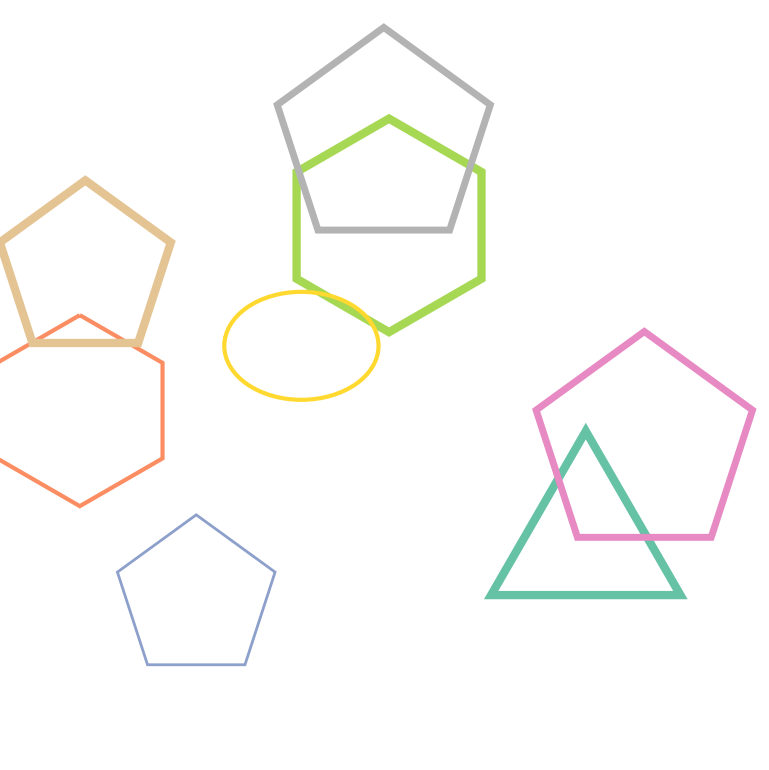[{"shape": "triangle", "thickness": 3, "radius": 0.71, "center": [0.761, 0.298]}, {"shape": "hexagon", "thickness": 1.5, "radius": 0.62, "center": [0.104, 0.467]}, {"shape": "pentagon", "thickness": 1, "radius": 0.54, "center": [0.255, 0.224]}, {"shape": "pentagon", "thickness": 2.5, "radius": 0.74, "center": [0.837, 0.422]}, {"shape": "hexagon", "thickness": 3, "radius": 0.69, "center": [0.505, 0.707]}, {"shape": "oval", "thickness": 1.5, "radius": 0.5, "center": [0.391, 0.551]}, {"shape": "pentagon", "thickness": 3, "radius": 0.58, "center": [0.111, 0.649]}, {"shape": "pentagon", "thickness": 2.5, "radius": 0.73, "center": [0.498, 0.819]}]